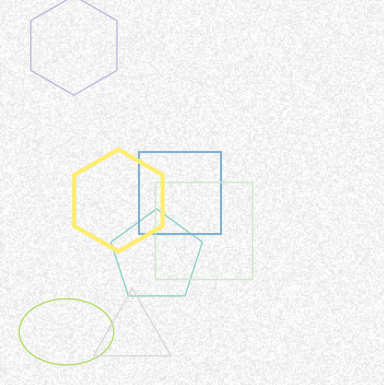[{"shape": "pentagon", "thickness": 1, "radius": 0.62, "center": [0.407, 0.332]}, {"shape": "hexagon", "thickness": 1, "radius": 0.65, "center": [0.192, 0.882]}, {"shape": "square", "thickness": 1.5, "radius": 0.53, "center": [0.467, 0.498]}, {"shape": "oval", "thickness": 1, "radius": 0.61, "center": [0.173, 0.138]}, {"shape": "triangle", "thickness": 1, "radius": 0.58, "center": [0.344, 0.134]}, {"shape": "square", "thickness": 1, "radius": 0.63, "center": [0.528, 0.402]}, {"shape": "hexagon", "thickness": 3, "radius": 0.66, "center": [0.308, 0.479]}]